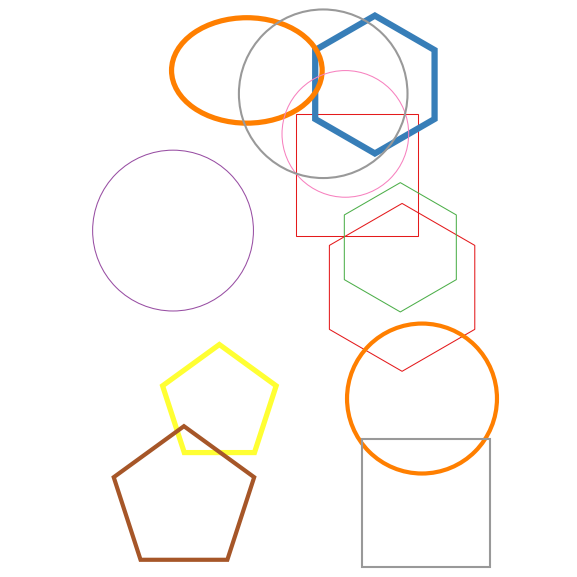[{"shape": "hexagon", "thickness": 0.5, "radius": 0.73, "center": [0.696, 0.502]}, {"shape": "square", "thickness": 0.5, "radius": 0.53, "center": [0.619, 0.696]}, {"shape": "hexagon", "thickness": 3, "radius": 0.6, "center": [0.649, 0.853]}, {"shape": "hexagon", "thickness": 0.5, "radius": 0.56, "center": [0.693, 0.571]}, {"shape": "circle", "thickness": 0.5, "radius": 0.7, "center": [0.3, 0.6]}, {"shape": "circle", "thickness": 2, "radius": 0.65, "center": [0.731, 0.309]}, {"shape": "oval", "thickness": 2.5, "radius": 0.65, "center": [0.427, 0.877]}, {"shape": "pentagon", "thickness": 2.5, "radius": 0.52, "center": [0.38, 0.299]}, {"shape": "pentagon", "thickness": 2, "radius": 0.64, "center": [0.319, 0.133]}, {"shape": "circle", "thickness": 0.5, "radius": 0.55, "center": [0.598, 0.767]}, {"shape": "square", "thickness": 1, "radius": 0.56, "center": [0.738, 0.128]}, {"shape": "circle", "thickness": 1, "radius": 0.73, "center": [0.56, 0.837]}]